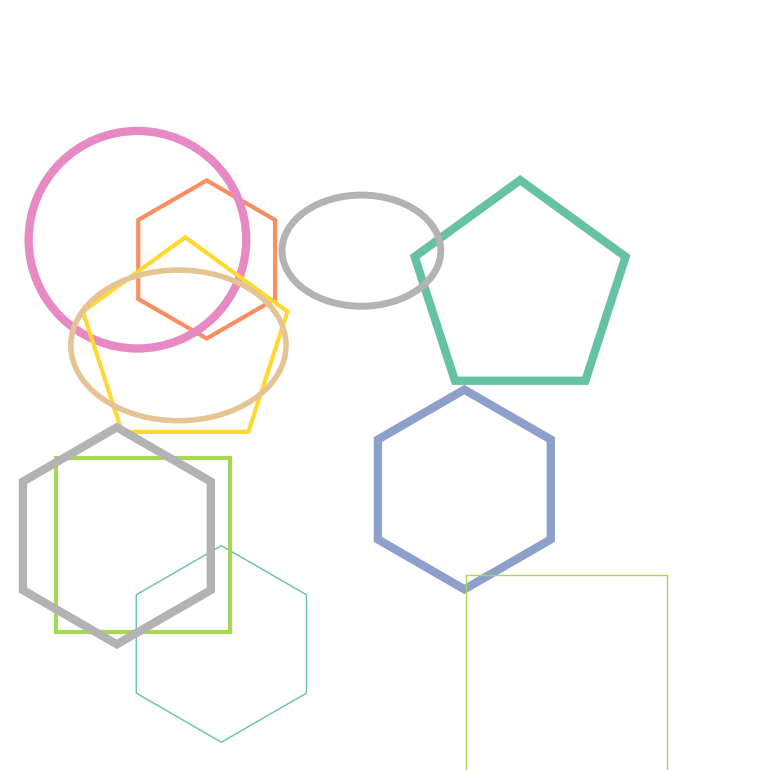[{"shape": "hexagon", "thickness": 0.5, "radius": 0.64, "center": [0.287, 0.164]}, {"shape": "pentagon", "thickness": 3, "radius": 0.72, "center": [0.676, 0.622]}, {"shape": "hexagon", "thickness": 1.5, "radius": 0.51, "center": [0.268, 0.663]}, {"shape": "hexagon", "thickness": 3, "radius": 0.65, "center": [0.603, 0.364]}, {"shape": "circle", "thickness": 3, "radius": 0.71, "center": [0.178, 0.689]}, {"shape": "square", "thickness": 1.5, "radius": 0.57, "center": [0.186, 0.293]}, {"shape": "square", "thickness": 0.5, "radius": 0.65, "center": [0.736, 0.123]}, {"shape": "pentagon", "thickness": 1.5, "radius": 0.7, "center": [0.241, 0.552]}, {"shape": "oval", "thickness": 2, "radius": 0.7, "center": [0.232, 0.551]}, {"shape": "oval", "thickness": 2.5, "radius": 0.52, "center": [0.469, 0.674]}, {"shape": "hexagon", "thickness": 3, "radius": 0.7, "center": [0.152, 0.304]}]